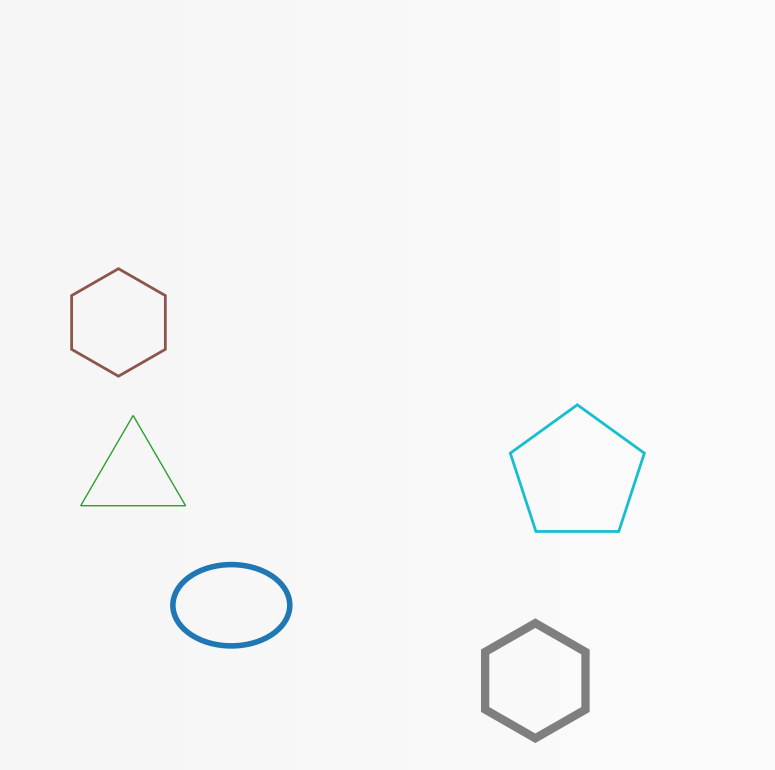[{"shape": "oval", "thickness": 2, "radius": 0.38, "center": [0.298, 0.214]}, {"shape": "triangle", "thickness": 0.5, "radius": 0.39, "center": [0.172, 0.382]}, {"shape": "hexagon", "thickness": 1, "radius": 0.35, "center": [0.153, 0.581]}, {"shape": "hexagon", "thickness": 3, "radius": 0.37, "center": [0.691, 0.116]}, {"shape": "pentagon", "thickness": 1, "radius": 0.45, "center": [0.745, 0.383]}]